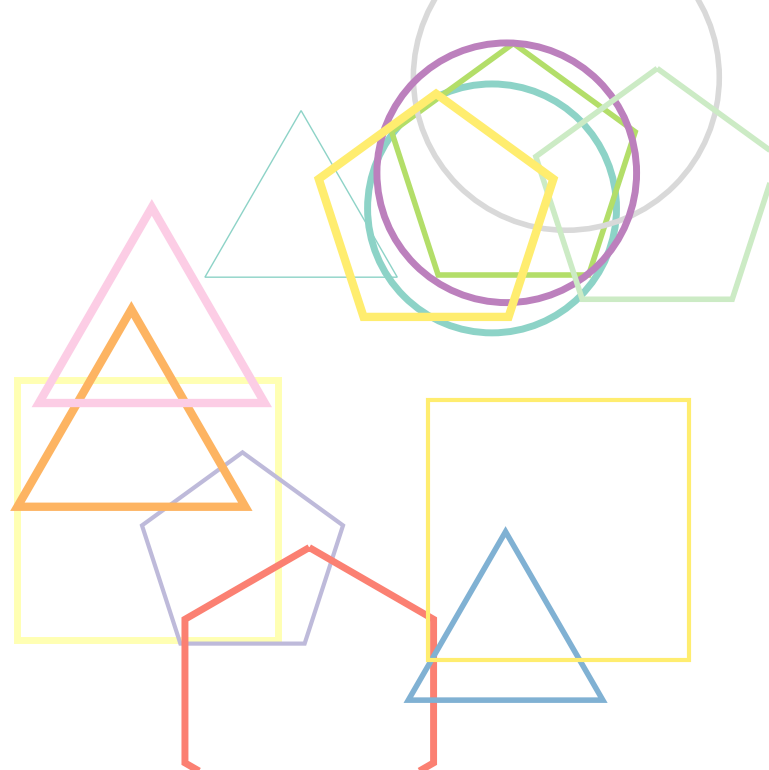[{"shape": "circle", "thickness": 2.5, "radius": 0.81, "center": [0.639, 0.729]}, {"shape": "triangle", "thickness": 0.5, "radius": 0.72, "center": [0.391, 0.712]}, {"shape": "square", "thickness": 2.5, "radius": 0.85, "center": [0.192, 0.338]}, {"shape": "pentagon", "thickness": 1.5, "radius": 0.69, "center": [0.315, 0.275]}, {"shape": "hexagon", "thickness": 2.5, "radius": 0.93, "center": [0.402, 0.102]}, {"shape": "triangle", "thickness": 2, "radius": 0.73, "center": [0.657, 0.164]}, {"shape": "triangle", "thickness": 3, "radius": 0.85, "center": [0.171, 0.427]}, {"shape": "pentagon", "thickness": 2, "radius": 0.83, "center": [0.667, 0.777]}, {"shape": "triangle", "thickness": 3, "radius": 0.85, "center": [0.197, 0.561]}, {"shape": "circle", "thickness": 2, "radius": 0.99, "center": [0.735, 0.9]}, {"shape": "circle", "thickness": 2.5, "radius": 0.84, "center": [0.658, 0.776]}, {"shape": "pentagon", "thickness": 2, "radius": 0.83, "center": [0.854, 0.745]}, {"shape": "square", "thickness": 1.5, "radius": 0.85, "center": [0.725, 0.312]}, {"shape": "pentagon", "thickness": 3, "radius": 0.8, "center": [0.566, 0.718]}]